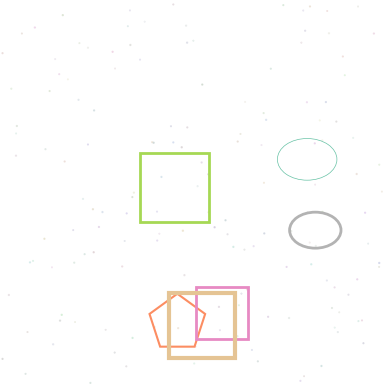[{"shape": "oval", "thickness": 0.5, "radius": 0.39, "center": [0.798, 0.586]}, {"shape": "pentagon", "thickness": 1.5, "radius": 0.38, "center": [0.461, 0.161]}, {"shape": "square", "thickness": 2, "radius": 0.34, "center": [0.575, 0.187]}, {"shape": "square", "thickness": 2, "radius": 0.45, "center": [0.453, 0.513]}, {"shape": "square", "thickness": 3, "radius": 0.43, "center": [0.524, 0.155]}, {"shape": "oval", "thickness": 2, "radius": 0.33, "center": [0.819, 0.402]}]